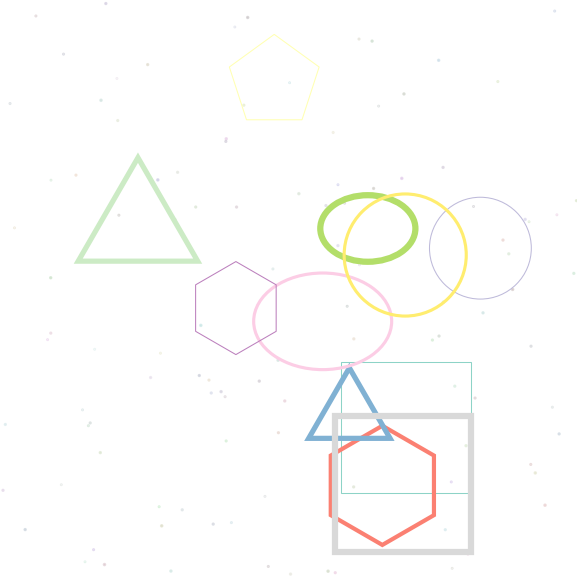[{"shape": "square", "thickness": 0.5, "radius": 0.57, "center": [0.703, 0.259]}, {"shape": "pentagon", "thickness": 0.5, "radius": 0.41, "center": [0.475, 0.858]}, {"shape": "circle", "thickness": 0.5, "radius": 0.44, "center": [0.832, 0.569]}, {"shape": "hexagon", "thickness": 2, "radius": 0.52, "center": [0.662, 0.159]}, {"shape": "triangle", "thickness": 2.5, "radius": 0.41, "center": [0.605, 0.281]}, {"shape": "oval", "thickness": 3, "radius": 0.41, "center": [0.637, 0.604]}, {"shape": "oval", "thickness": 1.5, "radius": 0.6, "center": [0.559, 0.443]}, {"shape": "square", "thickness": 3, "radius": 0.59, "center": [0.698, 0.161]}, {"shape": "hexagon", "thickness": 0.5, "radius": 0.4, "center": [0.408, 0.466]}, {"shape": "triangle", "thickness": 2.5, "radius": 0.6, "center": [0.239, 0.607]}, {"shape": "circle", "thickness": 1.5, "radius": 0.53, "center": [0.702, 0.558]}]